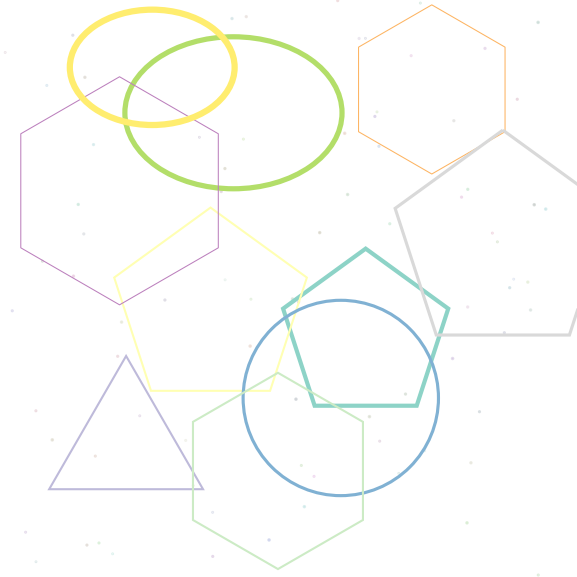[{"shape": "pentagon", "thickness": 2, "radius": 0.75, "center": [0.633, 0.418]}, {"shape": "pentagon", "thickness": 1, "radius": 0.88, "center": [0.365, 0.464]}, {"shape": "triangle", "thickness": 1, "radius": 0.77, "center": [0.218, 0.229]}, {"shape": "circle", "thickness": 1.5, "radius": 0.85, "center": [0.59, 0.31]}, {"shape": "hexagon", "thickness": 0.5, "radius": 0.73, "center": [0.748, 0.844]}, {"shape": "oval", "thickness": 2.5, "radius": 0.94, "center": [0.404, 0.804]}, {"shape": "pentagon", "thickness": 1.5, "radius": 0.98, "center": [0.871, 0.578]}, {"shape": "hexagon", "thickness": 0.5, "radius": 0.99, "center": [0.207, 0.669]}, {"shape": "hexagon", "thickness": 1, "radius": 0.85, "center": [0.481, 0.184]}, {"shape": "oval", "thickness": 3, "radius": 0.71, "center": [0.264, 0.883]}]